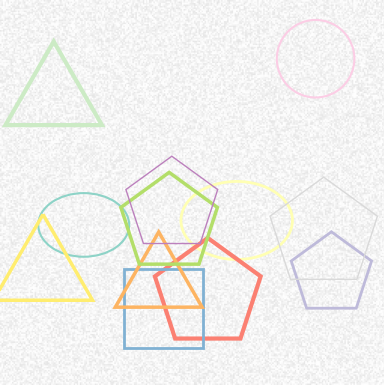[{"shape": "oval", "thickness": 1.5, "radius": 0.59, "center": [0.217, 0.416]}, {"shape": "oval", "thickness": 2, "radius": 0.72, "center": [0.615, 0.427]}, {"shape": "pentagon", "thickness": 2, "radius": 0.55, "center": [0.861, 0.288]}, {"shape": "pentagon", "thickness": 3, "radius": 0.72, "center": [0.54, 0.238]}, {"shape": "square", "thickness": 2, "radius": 0.52, "center": [0.425, 0.199]}, {"shape": "triangle", "thickness": 2.5, "radius": 0.65, "center": [0.412, 0.267]}, {"shape": "pentagon", "thickness": 2.5, "radius": 0.66, "center": [0.439, 0.42]}, {"shape": "circle", "thickness": 1.5, "radius": 0.5, "center": [0.82, 0.847]}, {"shape": "pentagon", "thickness": 1, "radius": 0.73, "center": [0.841, 0.393]}, {"shape": "pentagon", "thickness": 1, "radius": 0.63, "center": [0.446, 0.469]}, {"shape": "triangle", "thickness": 3, "radius": 0.72, "center": [0.14, 0.747]}, {"shape": "triangle", "thickness": 2.5, "radius": 0.74, "center": [0.112, 0.294]}]